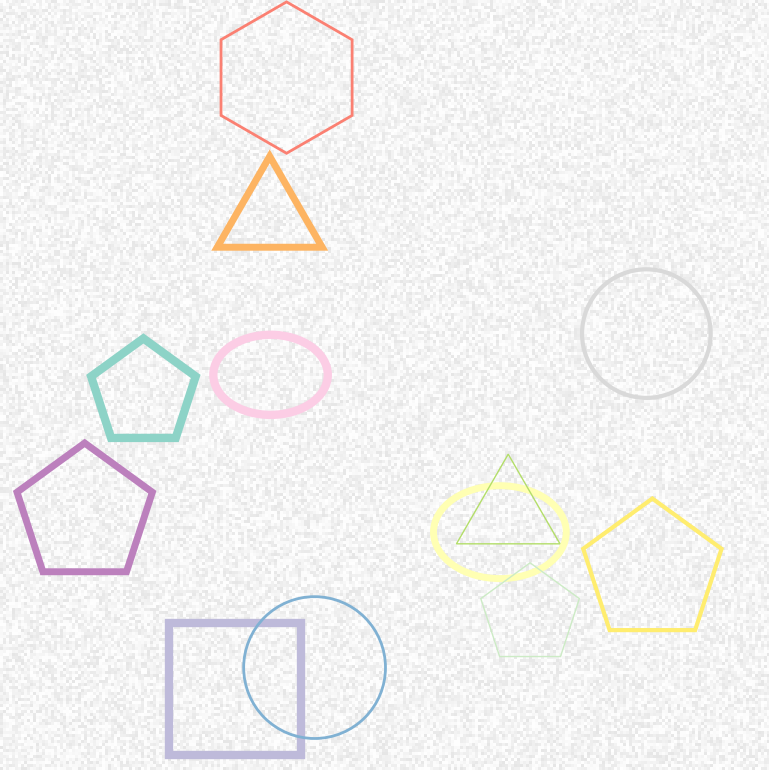[{"shape": "pentagon", "thickness": 3, "radius": 0.36, "center": [0.186, 0.489]}, {"shape": "oval", "thickness": 2.5, "radius": 0.43, "center": [0.649, 0.309]}, {"shape": "square", "thickness": 3, "radius": 0.43, "center": [0.305, 0.105]}, {"shape": "hexagon", "thickness": 1, "radius": 0.49, "center": [0.372, 0.899]}, {"shape": "circle", "thickness": 1, "radius": 0.46, "center": [0.409, 0.133]}, {"shape": "triangle", "thickness": 2.5, "radius": 0.39, "center": [0.35, 0.718]}, {"shape": "triangle", "thickness": 0.5, "radius": 0.39, "center": [0.66, 0.333]}, {"shape": "oval", "thickness": 3, "radius": 0.37, "center": [0.351, 0.513]}, {"shape": "circle", "thickness": 1.5, "radius": 0.42, "center": [0.839, 0.567]}, {"shape": "pentagon", "thickness": 2.5, "radius": 0.46, "center": [0.11, 0.332]}, {"shape": "pentagon", "thickness": 0.5, "radius": 0.34, "center": [0.688, 0.202]}, {"shape": "pentagon", "thickness": 1.5, "radius": 0.47, "center": [0.847, 0.258]}]